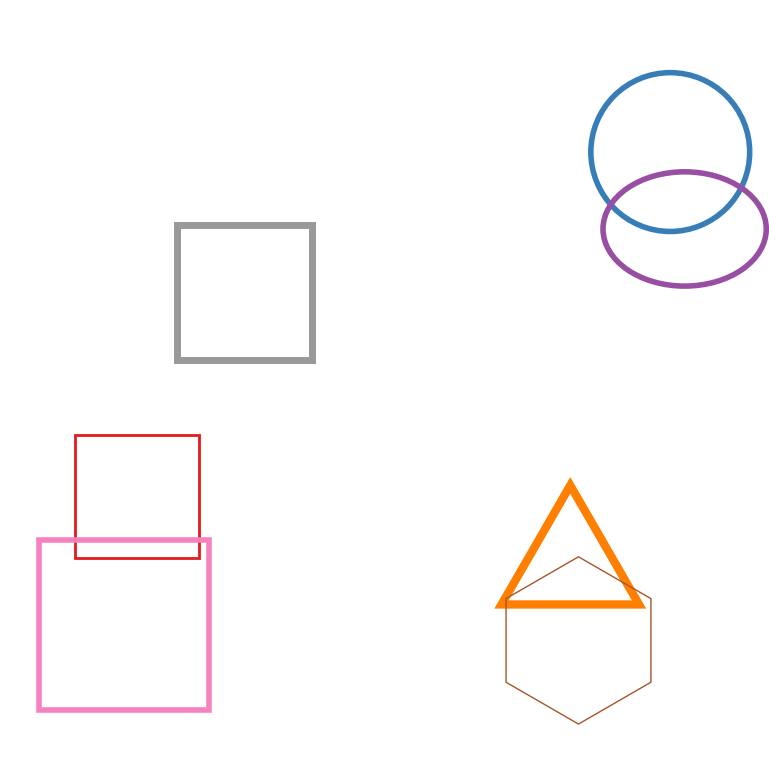[{"shape": "square", "thickness": 1, "radius": 0.4, "center": [0.178, 0.355]}, {"shape": "circle", "thickness": 2, "radius": 0.52, "center": [0.87, 0.803]}, {"shape": "oval", "thickness": 2, "radius": 0.53, "center": [0.889, 0.703]}, {"shape": "triangle", "thickness": 3, "radius": 0.52, "center": [0.741, 0.267]}, {"shape": "hexagon", "thickness": 0.5, "radius": 0.54, "center": [0.751, 0.168]}, {"shape": "square", "thickness": 2, "radius": 0.55, "center": [0.161, 0.188]}, {"shape": "square", "thickness": 2.5, "radius": 0.44, "center": [0.317, 0.62]}]